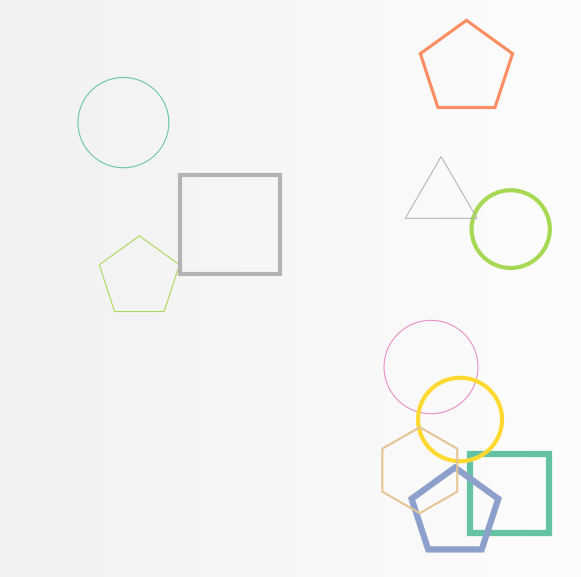[{"shape": "circle", "thickness": 0.5, "radius": 0.39, "center": [0.212, 0.787]}, {"shape": "square", "thickness": 3, "radius": 0.34, "center": [0.876, 0.145]}, {"shape": "pentagon", "thickness": 1.5, "radius": 0.42, "center": [0.802, 0.88]}, {"shape": "pentagon", "thickness": 3, "radius": 0.39, "center": [0.783, 0.111]}, {"shape": "circle", "thickness": 0.5, "radius": 0.4, "center": [0.742, 0.364]}, {"shape": "pentagon", "thickness": 0.5, "radius": 0.36, "center": [0.24, 0.518]}, {"shape": "circle", "thickness": 2, "radius": 0.34, "center": [0.879, 0.602]}, {"shape": "circle", "thickness": 2, "radius": 0.36, "center": [0.791, 0.273]}, {"shape": "hexagon", "thickness": 1, "radius": 0.37, "center": [0.722, 0.185]}, {"shape": "square", "thickness": 2, "radius": 0.43, "center": [0.396, 0.611]}, {"shape": "triangle", "thickness": 0.5, "radius": 0.36, "center": [0.759, 0.657]}]